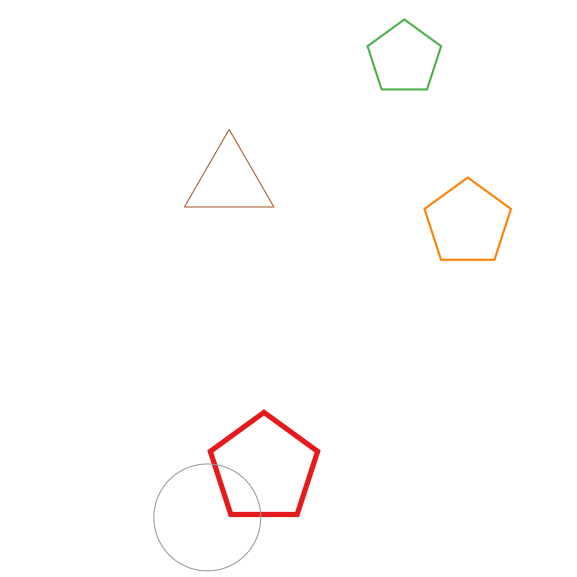[{"shape": "pentagon", "thickness": 2.5, "radius": 0.49, "center": [0.457, 0.187]}, {"shape": "pentagon", "thickness": 1, "radius": 0.33, "center": [0.7, 0.898]}, {"shape": "pentagon", "thickness": 1, "radius": 0.39, "center": [0.81, 0.613]}, {"shape": "triangle", "thickness": 0.5, "radius": 0.45, "center": [0.397, 0.685]}, {"shape": "circle", "thickness": 0.5, "radius": 0.46, "center": [0.359, 0.103]}]